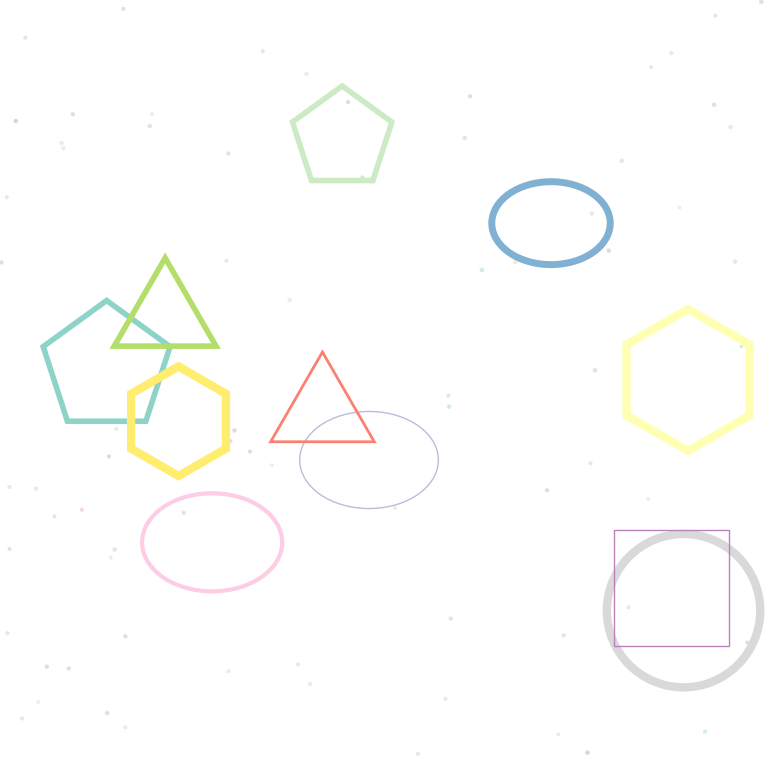[{"shape": "pentagon", "thickness": 2, "radius": 0.43, "center": [0.138, 0.523]}, {"shape": "hexagon", "thickness": 3, "radius": 0.46, "center": [0.894, 0.506]}, {"shape": "oval", "thickness": 0.5, "radius": 0.45, "center": [0.479, 0.403]}, {"shape": "triangle", "thickness": 1, "radius": 0.39, "center": [0.419, 0.465]}, {"shape": "oval", "thickness": 2.5, "radius": 0.38, "center": [0.716, 0.71]}, {"shape": "triangle", "thickness": 2, "radius": 0.38, "center": [0.214, 0.589]}, {"shape": "oval", "thickness": 1.5, "radius": 0.45, "center": [0.276, 0.296]}, {"shape": "circle", "thickness": 3, "radius": 0.5, "center": [0.888, 0.207]}, {"shape": "square", "thickness": 0.5, "radius": 0.37, "center": [0.872, 0.236]}, {"shape": "pentagon", "thickness": 2, "radius": 0.34, "center": [0.444, 0.82]}, {"shape": "hexagon", "thickness": 3, "radius": 0.36, "center": [0.232, 0.453]}]